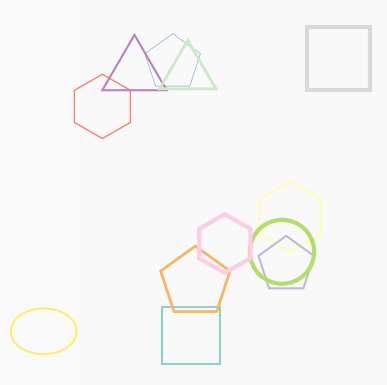[{"shape": "square", "thickness": 1.5, "radius": 0.37, "center": [0.493, 0.13]}, {"shape": "hexagon", "thickness": 1.5, "radius": 0.46, "center": [0.749, 0.437]}, {"shape": "pentagon", "thickness": 1.5, "radius": 0.38, "center": [0.739, 0.312]}, {"shape": "hexagon", "thickness": 1, "radius": 0.42, "center": [0.264, 0.724]}, {"shape": "pentagon", "thickness": 0.5, "radius": 0.38, "center": [0.446, 0.837]}, {"shape": "pentagon", "thickness": 2, "radius": 0.47, "center": [0.504, 0.267]}, {"shape": "circle", "thickness": 3, "radius": 0.42, "center": [0.728, 0.346]}, {"shape": "hexagon", "thickness": 3, "radius": 0.38, "center": [0.58, 0.367]}, {"shape": "square", "thickness": 3, "radius": 0.41, "center": [0.873, 0.848]}, {"shape": "triangle", "thickness": 1.5, "radius": 0.48, "center": [0.347, 0.814]}, {"shape": "triangle", "thickness": 2, "radius": 0.42, "center": [0.484, 0.811]}, {"shape": "oval", "thickness": 1.5, "radius": 0.42, "center": [0.113, 0.139]}]